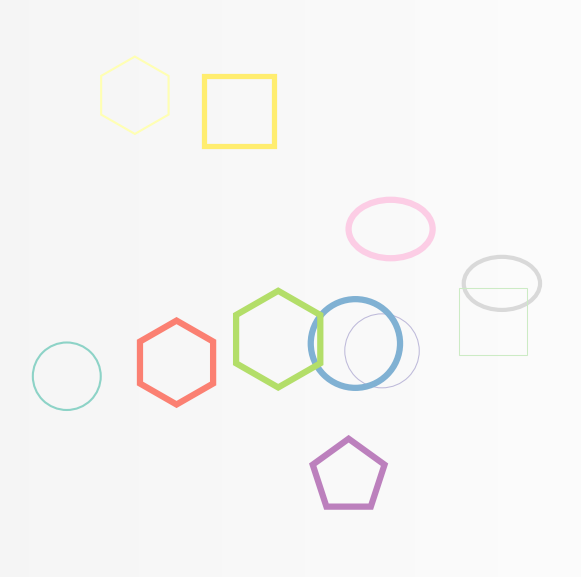[{"shape": "circle", "thickness": 1, "radius": 0.29, "center": [0.115, 0.348]}, {"shape": "hexagon", "thickness": 1, "radius": 0.33, "center": [0.232, 0.834]}, {"shape": "circle", "thickness": 0.5, "radius": 0.32, "center": [0.657, 0.392]}, {"shape": "hexagon", "thickness": 3, "radius": 0.36, "center": [0.304, 0.371]}, {"shape": "circle", "thickness": 3, "radius": 0.38, "center": [0.611, 0.404]}, {"shape": "hexagon", "thickness": 3, "radius": 0.42, "center": [0.479, 0.412]}, {"shape": "oval", "thickness": 3, "radius": 0.36, "center": [0.672, 0.603]}, {"shape": "oval", "thickness": 2, "radius": 0.33, "center": [0.863, 0.508]}, {"shape": "pentagon", "thickness": 3, "radius": 0.32, "center": [0.6, 0.174]}, {"shape": "square", "thickness": 0.5, "radius": 0.29, "center": [0.848, 0.442]}, {"shape": "square", "thickness": 2.5, "radius": 0.3, "center": [0.411, 0.807]}]